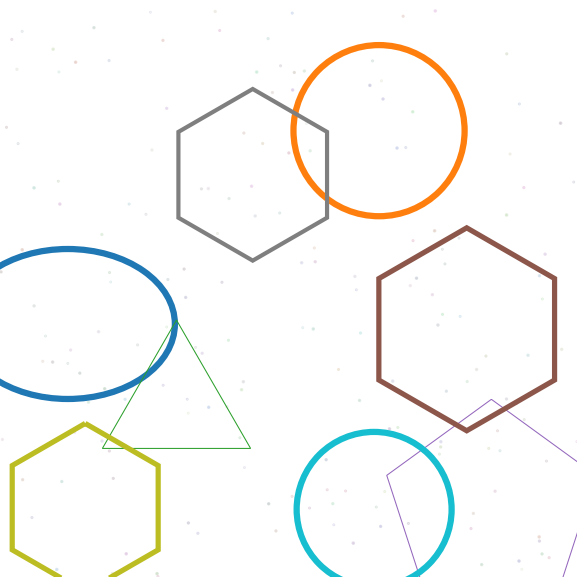[{"shape": "oval", "thickness": 3, "radius": 0.93, "center": [0.117, 0.438]}, {"shape": "circle", "thickness": 3, "radius": 0.74, "center": [0.656, 0.773]}, {"shape": "triangle", "thickness": 0.5, "radius": 0.74, "center": [0.306, 0.297]}, {"shape": "pentagon", "thickness": 0.5, "radius": 0.95, "center": [0.851, 0.117]}, {"shape": "hexagon", "thickness": 2.5, "radius": 0.88, "center": [0.808, 0.429]}, {"shape": "hexagon", "thickness": 2, "radius": 0.74, "center": [0.438, 0.696]}, {"shape": "hexagon", "thickness": 2.5, "radius": 0.73, "center": [0.148, 0.12]}, {"shape": "circle", "thickness": 3, "radius": 0.67, "center": [0.648, 0.117]}]